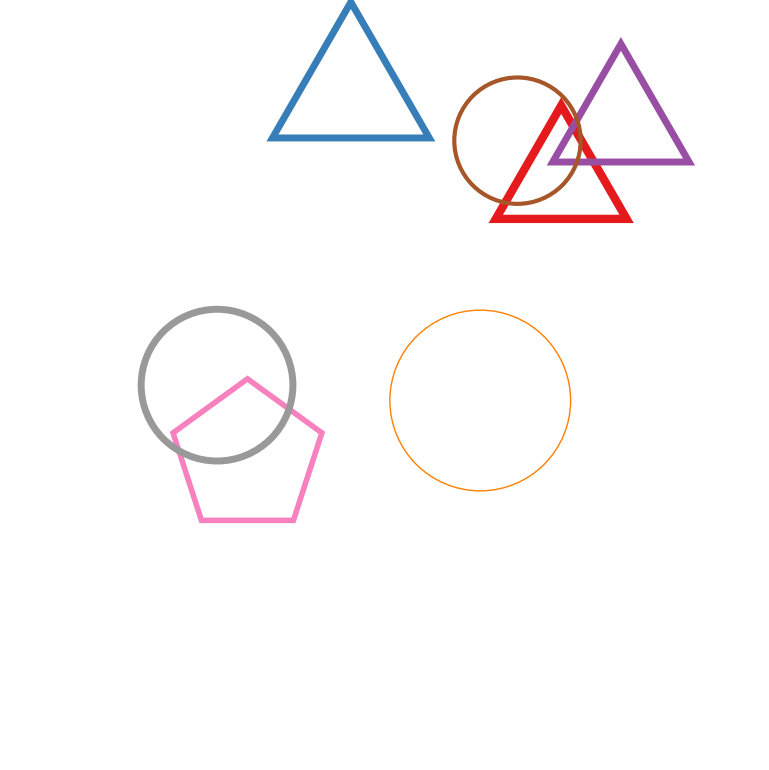[{"shape": "triangle", "thickness": 3, "radius": 0.49, "center": [0.729, 0.765]}, {"shape": "triangle", "thickness": 2.5, "radius": 0.59, "center": [0.456, 0.88]}, {"shape": "triangle", "thickness": 2.5, "radius": 0.51, "center": [0.806, 0.841]}, {"shape": "circle", "thickness": 0.5, "radius": 0.59, "center": [0.624, 0.48]}, {"shape": "circle", "thickness": 1.5, "radius": 0.41, "center": [0.672, 0.817]}, {"shape": "pentagon", "thickness": 2, "radius": 0.51, "center": [0.321, 0.406]}, {"shape": "circle", "thickness": 2.5, "radius": 0.49, "center": [0.282, 0.5]}]